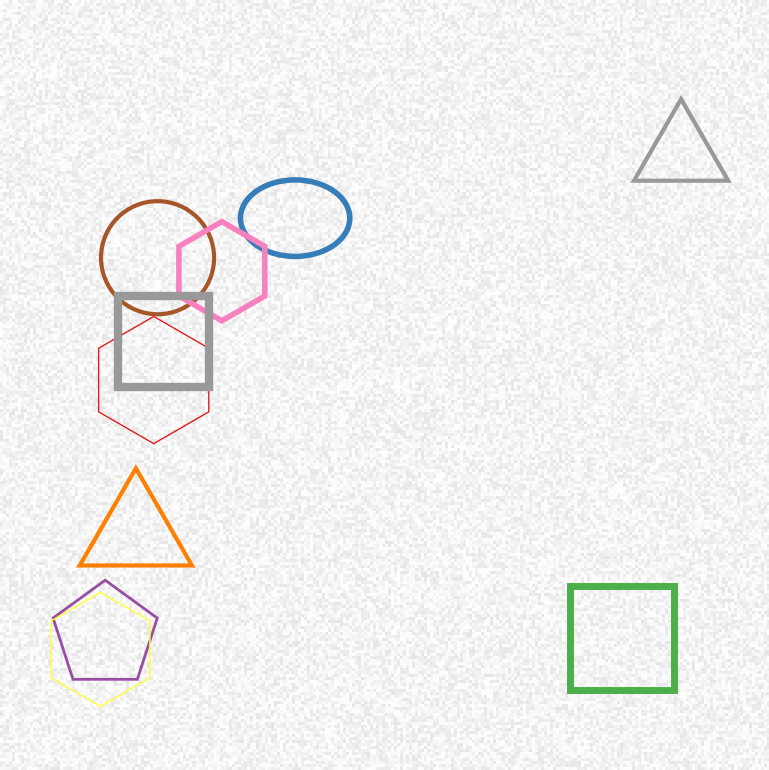[{"shape": "hexagon", "thickness": 0.5, "radius": 0.41, "center": [0.2, 0.506]}, {"shape": "oval", "thickness": 2, "radius": 0.35, "center": [0.383, 0.717]}, {"shape": "square", "thickness": 2.5, "radius": 0.34, "center": [0.807, 0.171]}, {"shape": "pentagon", "thickness": 1, "radius": 0.36, "center": [0.137, 0.175]}, {"shape": "triangle", "thickness": 1.5, "radius": 0.42, "center": [0.176, 0.308]}, {"shape": "hexagon", "thickness": 0.5, "radius": 0.37, "center": [0.13, 0.157]}, {"shape": "circle", "thickness": 1.5, "radius": 0.37, "center": [0.205, 0.665]}, {"shape": "hexagon", "thickness": 2, "radius": 0.32, "center": [0.288, 0.648]}, {"shape": "square", "thickness": 3, "radius": 0.3, "center": [0.213, 0.556]}, {"shape": "triangle", "thickness": 1.5, "radius": 0.35, "center": [0.885, 0.801]}]